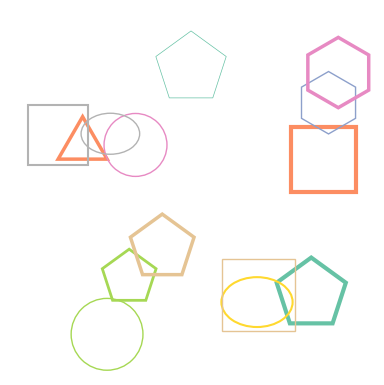[{"shape": "pentagon", "thickness": 0.5, "radius": 0.48, "center": [0.496, 0.823]}, {"shape": "pentagon", "thickness": 3, "radius": 0.47, "center": [0.808, 0.237]}, {"shape": "triangle", "thickness": 2.5, "radius": 0.37, "center": [0.215, 0.623]}, {"shape": "square", "thickness": 3, "radius": 0.42, "center": [0.84, 0.586]}, {"shape": "hexagon", "thickness": 1, "radius": 0.41, "center": [0.853, 0.733]}, {"shape": "hexagon", "thickness": 2.5, "radius": 0.46, "center": [0.879, 0.812]}, {"shape": "circle", "thickness": 1, "radius": 0.41, "center": [0.352, 0.624]}, {"shape": "pentagon", "thickness": 2, "radius": 0.37, "center": [0.336, 0.279]}, {"shape": "circle", "thickness": 1, "radius": 0.47, "center": [0.278, 0.132]}, {"shape": "oval", "thickness": 1.5, "radius": 0.46, "center": [0.668, 0.215]}, {"shape": "square", "thickness": 1, "radius": 0.47, "center": [0.671, 0.233]}, {"shape": "pentagon", "thickness": 2.5, "radius": 0.43, "center": [0.421, 0.357]}, {"shape": "square", "thickness": 1.5, "radius": 0.39, "center": [0.15, 0.65]}, {"shape": "oval", "thickness": 1, "radius": 0.38, "center": [0.287, 0.653]}]